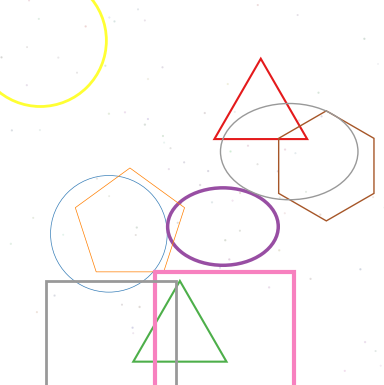[{"shape": "triangle", "thickness": 1.5, "radius": 0.7, "center": [0.677, 0.708]}, {"shape": "circle", "thickness": 0.5, "radius": 0.76, "center": [0.283, 0.393]}, {"shape": "triangle", "thickness": 1.5, "radius": 0.7, "center": [0.467, 0.131]}, {"shape": "oval", "thickness": 2.5, "radius": 0.72, "center": [0.579, 0.412]}, {"shape": "pentagon", "thickness": 0.5, "radius": 0.75, "center": [0.337, 0.415]}, {"shape": "circle", "thickness": 2, "radius": 0.86, "center": [0.105, 0.895]}, {"shape": "hexagon", "thickness": 1, "radius": 0.71, "center": [0.848, 0.569]}, {"shape": "square", "thickness": 3, "radius": 0.91, "center": [0.583, 0.111]}, {"shape": "oval", "thickness": 1, "radius": 0.89, "center": [0.751, 0.606]}, {"shape": "square", "thickness": 2, "radius": 0.84, "center": [0.287, 0.102]}]